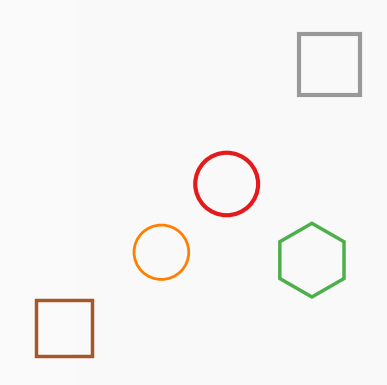[{"shape": "circle", "thickness": 3, "radius": 0.41, "center": [0.585, 0.522]}, {"shape": "hexagon", "thickness": 2.5, "radius": 0.48, "center": [0.805, 0.324]}, {"shape": "circle", "thickness": 2, "radius": 0.35, "center": [0.416, 0.345]}, {"shape": "square", "thickness": 2.5, "radius": 0.36, "center": [0.165, 0.149]}, {"shape": "square", "thickness": 3, "radius": 0.39, "center": [0.849, 0.832]}]